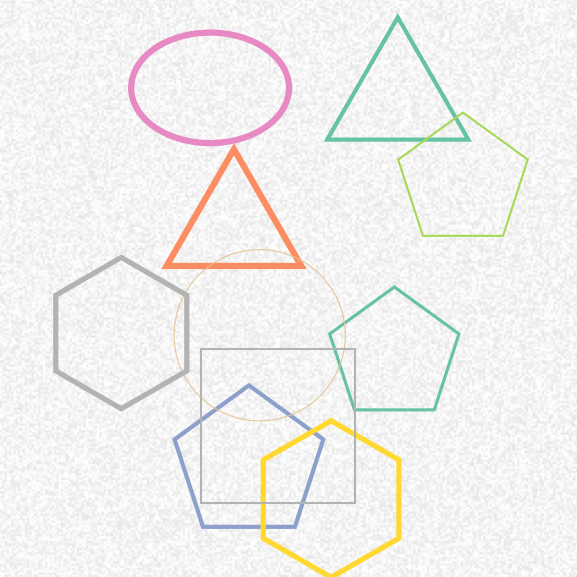[{"shape": "triangle", "thickness": 2, "radius": 0.71, "center": [0.689, 0.828]}, {"shape": "pentagon", "thickness": 1.5, "radius": 0.59, "center": [0.683, 0.385]}, {"shape": "triangle", "thickness": 3, "radius": 0.67, "center": [0.405, 0.606]}, {"shape": "pentagon", "thickness": 2, "radius": 0.68, "center": [0.431, 0.196]}, {"shape": "oval", "thickness": 3, "radius": 0.68, "center": [0.364, 0.847]}, {"shape": "pentagon", "thickness": 1, "radius": 0.59, "center": [0.802, 0.686]}, {"shape": "hexagon", "thickness": 2.5, "radius": 0.68, "center": [0.573, 0.135]}, {"shape": "circle", "thickness": 0.5, "radius": 0.74, "center": [0.45, 0.419]}, {"shape": "hexagon", "thickness": 2.5, "radius": 0.65, "center": [0.21, 0.422]}, {"shape": "square", "thickness": 1, "radius": 0.67, "center": [0.481, 0.262]}]